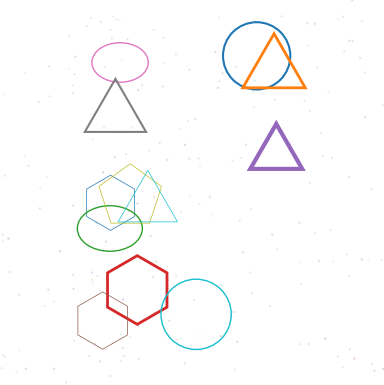[{"shape": "hexagon", "thickness": 0.5, "radius": 0.36, "center": [0.287, 0.473]}, {"shape": "circle", "thickness": 1.5, "radius": 0.44, "center": [0.667, 0.855]}, {"shape": "triangle", "thickness": 2, "radius": 0.47, "center": [0.712, 0.819]}, {"shape": "oval", "thickness": 1, "radius": 0.42, "center": [0.285, 0.406]}, {"shape": "hexagon", "thickness": 2, "radius": 0.45, "center": [0.357, 0.247]}, {"shape": "triangle", "thickness": 3, "radius": 0.39, "center": [0.718, 0.6]}, {"shape": "hexagon", "thickness": 0.5, "radius": 0.37, "center": [0.267, 0.167]}, {"shape": "oval", "thickness": 1, "radius": 0.37, "center": [0.312, 0.838]}, {"shape": "triangle", "thickness": 1.5, "radius": 0.46, "center": [0.3, 0.703]}, {"shape": "pentagon", "thickness": 0.5, "radius": 0.43, "center": [0.338, 0.489]}, {"shape": "circle", "thickness": 1, "radius": 0.46, "center": [0.509, 0.184]}, {"shape": "triangle", "thickness": 0.5, "radius": 0.45, "center": [0.384, 0.468]}]